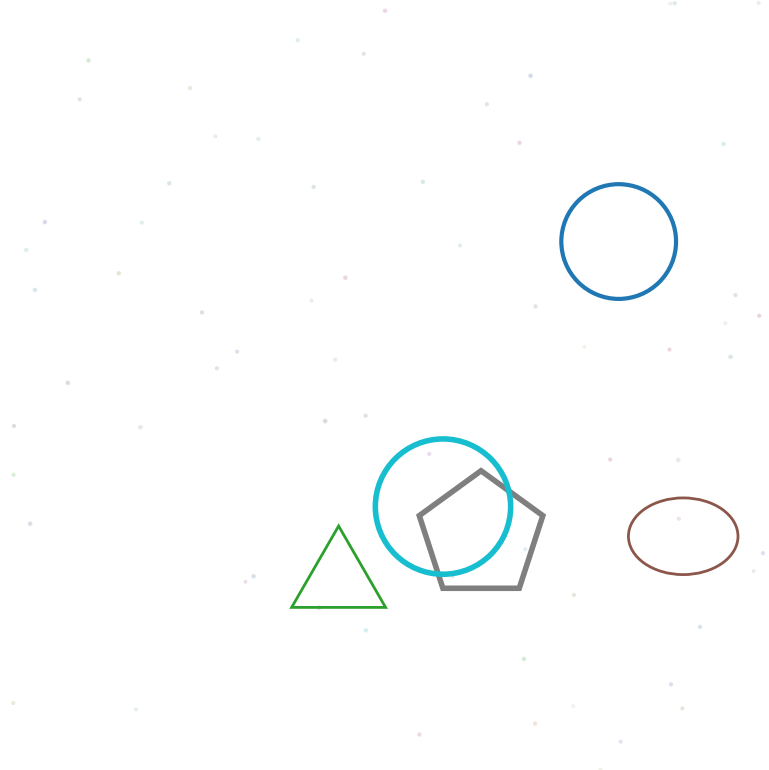[{"shape": "circle", "thickness": 1.5, "radius": 0.37, "center": [0.803, 0.686]}, {"shape": "triangle", "thickness": 1, "radius": 0.35, "center": [0.44, 0.246]}, {"shape": "oval", "thickness": 1, "radius": 0.36, "center": [0.887, 0.304]}, {"shape": "pentagon", "thickness": 2, "radius": 0.42, "center": [0.625, 0.304]}, {"shape": "circle", "thickness": 2, "radius": 0.44, "center": [0.575, 0.342]}]